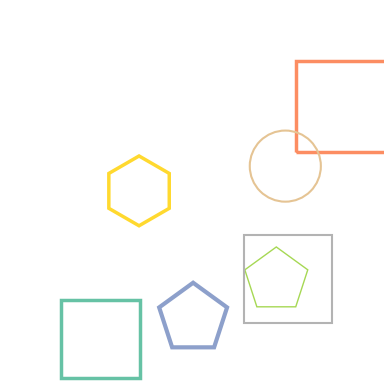[{"shape": "square", "thickness": 2.5, "radius": 0.51, "center": [0.262, 0.12]}, {"shape": "square", "thickness": 2.5, "radius": 0.59, "center": [0.886, 0.724]}, {"shape": "pentagon", "thickness": 3, "radius": 0.46, "center": [0.502, 0.173]}, {"shape": "pentagon", "thickness": 1, "radius": 0.43, "center": [0.718, 0.273]}, {"shape": "hexagon", "thickness": 2.5, "radius": 0.45, "center": [0.361, 0.504]}, {"shape": "circle", "thickness": 1.5, "radius": 0.46, "center": [0.741, 0.569]}, {"shape": "square", "thickness": 1.5, "radius": 0.57, "center": [0.747, 0.275]}]